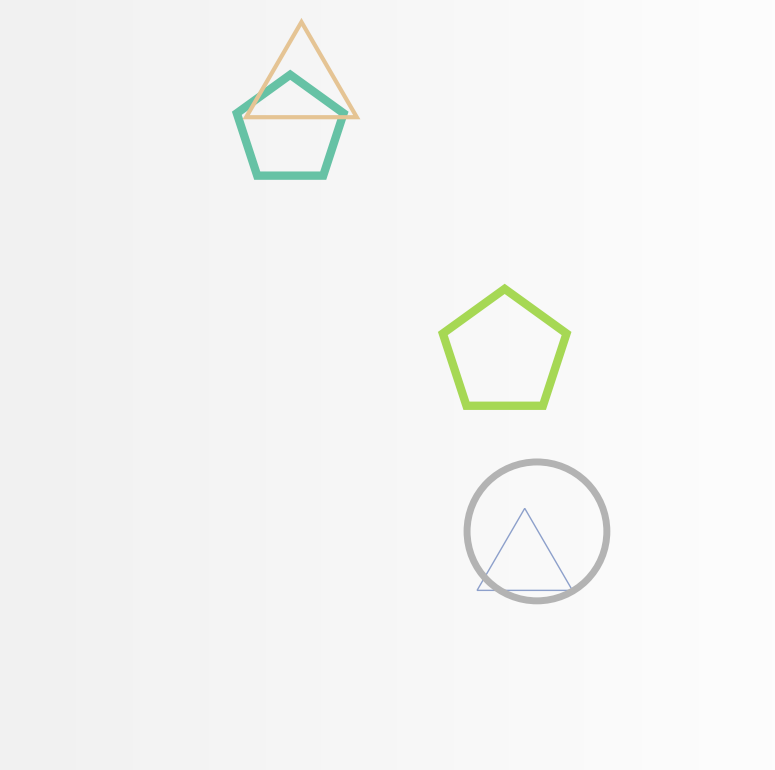[{"shape": "pentagon", "thickness": 3, "radius": 0.36, "center": [0.374, 0.831]}, {"shape": "triangle", "thickness": 0.5, "radius": 0.36, "center": [0.677, 0.269]}, {"shape": "pentagon", "thickness": 3, "radius": 0.42, "center": [0.651, 0.541]}, {"shape": "triangle", "thickness": 1.5, "radius": 0.41, "center": [0.389, 0.889]}, {"shape": "circle", "thickness": 2.5, "radius": 0.45, "center": [0.693, 0.31]}]